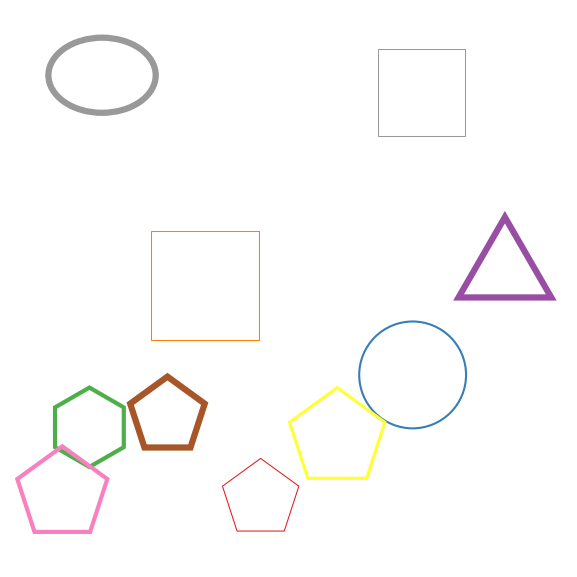[{"shape": "pentagon", "thickness": 0.5, "radius": 0.35, "center": [0.451, 0.136]}, {"shape": "circle", "thickness": 1, "radius": 0.46, "center": [0.715, 0.35]}, {"shape": "hexagon", "thickness": 2, "radius": 0.34, "center": [0.155, 0.259]}, {"shape": "triangle", "thickness": 3, "radius": 0.46, "center": [0.874, 0.53]}, {"shape": "square", "thickness": 0.5, "radius": 0.47, "center": [0.355, 0.505]}, {"shape": "pentagon", "thickness": 1.5, "radius": 0.43, "center": [0.584, 0.241]}, {"shape": "pentagon", "thickness": 3, "radius": 0.34, "center": [0.29, 0.279]}, {"shape": "pentagon", "thickness": 2, "radius": 0.41, "center": [0.108, 0.144]}, {"shape": "oval", "thickness": 3, "radius": 0.46, "center": [0.177, 0.869]}, {"shape": "square", "thickness": 0.5, "radius": 0.37, "center": [0.73, 0.839]}]